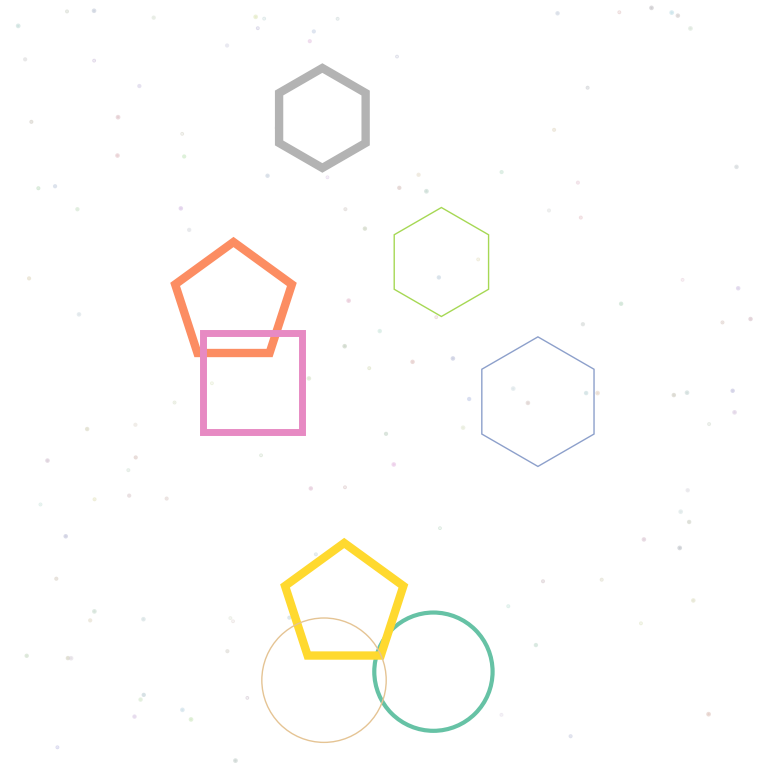[{"shape": "circle", "thickness": 1.5, "radius": 0.38, "center": [0.563, 0.128]}, {"shape": "pentagon", "thickness": 3, "radius": 0.4, "center": [0.303, 0.606]}, {"shape": "hexagon", "thickness": 0.5, "radius": 0.42, "center": [0.699, 0.478]}, {"shape": "square", "thickness": 2.5, "radius": 0.32, "center": [0.328, 0.503]}, {"shape": "hexagon", "thickness": 0.5, "radius": 0.35, "center": [0.573, 0.66]}, {"shape": "pentagon", "thickness": 3, "radius": 0.4, "center": [0.447, 0.214]}, {"shape": "circle", "thickness": 0.5, "radius": 0.4, "center": [0.421, 0.117]}, {"shape": "hexagon", "thickness": 3, "radius": 0.32, "center": [0.419, 0.847]}]